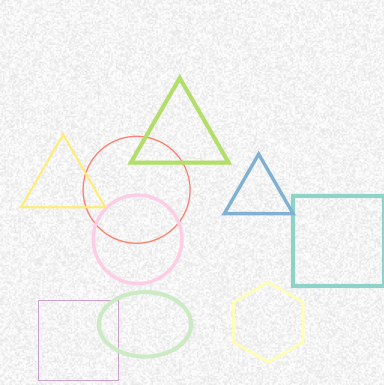[{"shape": "square", "thickness": 3, "radius": 0.59, "center": [0.879, 0.375]}, {"shape": "hexagon", "thickness": 2, "radius": 0.52, "center": [0.697, 0.163]}, {"shape": "circle", "thickness": 1, "radius": 0.69, "center": [0.355, 0.507]}, {"shape": "triangle", "thickness": 2.5, "radius": 0.52, "center": [0.672, 0.497]}, {"shape": "triangle", "thickness": 3, "radius": 0.73, "center": [0.467, 0.651]}, {"shape": "circle", "thickness": 2.5, "radius": 0.58, "center": [0.357, 0.378]}, {"shape": "square", "thickness": 0.5, "radius": 0.52, "center": [0.203, 0.117]}, {"shape": "oval", "thickness": 3, "radius": 0.6, "center": [0.377, 0.158]}, {"shape": "triangle", "thickness": 1.5, "radius": 0.63, "center": [0.164, 0.525]}]